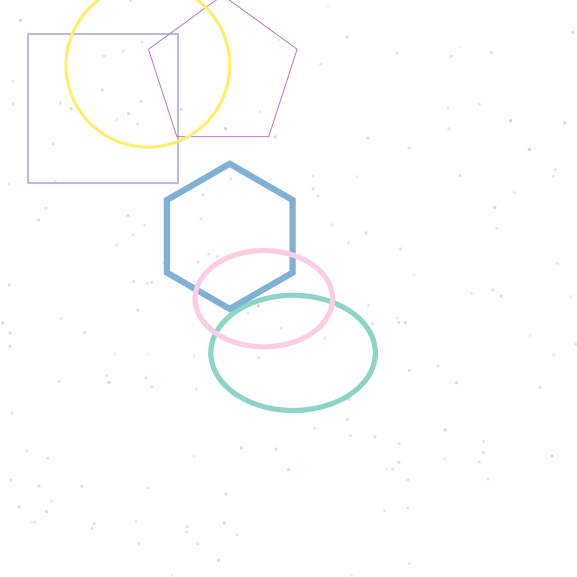[{"shape": "oval", "thickness": 2.5, "radius": 0.71, "center": [0.508, 0.388]}, {"shape": "square", "thickness": 1, "radius": 0.65, "center": [0.178, 0.811]}, {"shape": "hexagon", "thickness": 3, "radius": 0.63, "center": [0.398, 0.59]}, {"shape": "oval", "thickness": 2.5, "radius": 0.6, "center": [0.457, 0.482]}, {"shape": "pentagon", "thickness": 0.5, "radius": 0.68, "center": [0.386, 0.872]}, {"shape": "circle", "thickness": 1.5, "radius": 0.71, "center": [0.256, 0.886]}]